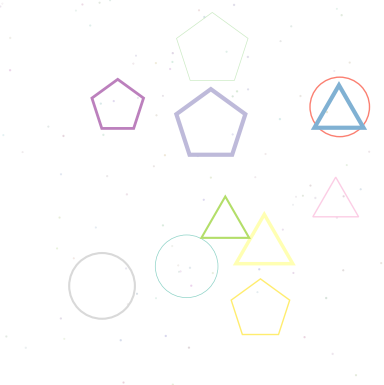[{"shape": "circle", "thickness": 0.5, "radius": 0.41, "center": [0.485, 0.308]}, {"shape": "triangle", "thickness": 2.5, "radius": 0.43, "center": [0.686, 0.358]}, {"shape": "pentagon", "thickness": 3, "radius": 0.47, "center": [0.548, 0.674]}, {"shape": "circle", "thickness": 1, "radius": 0.39, "center": [0.882, 0.722]}, {"shape": "triangle", "thickness": 3, "radius": 0.37, "center": [0.88, 0.705]}, {"shape": "triangle", "thickness": 1.5, "radius": 0.36, "center": [0.585, 0.418]}, {"shape": "triangle", "thickness": 1, "radius": 0.34, "center": [0.872, 0.471]}, {"shape": "circle", "thickness": 1.5, "radius": 0.43, "center": [0.265, 0.257]}, {"shape": "pentagon", "thickness": 2, "radius": 0.35, "center": [0.306, 0.723]}, {"shape": "pentagon", "thickness": 0.5, "radius": 0.49, "center": [0.551, 0.87]}, {"shape": "pentagon", "thickness": 1, "radius": 0.4, "center": [0.676, 0.196]}]